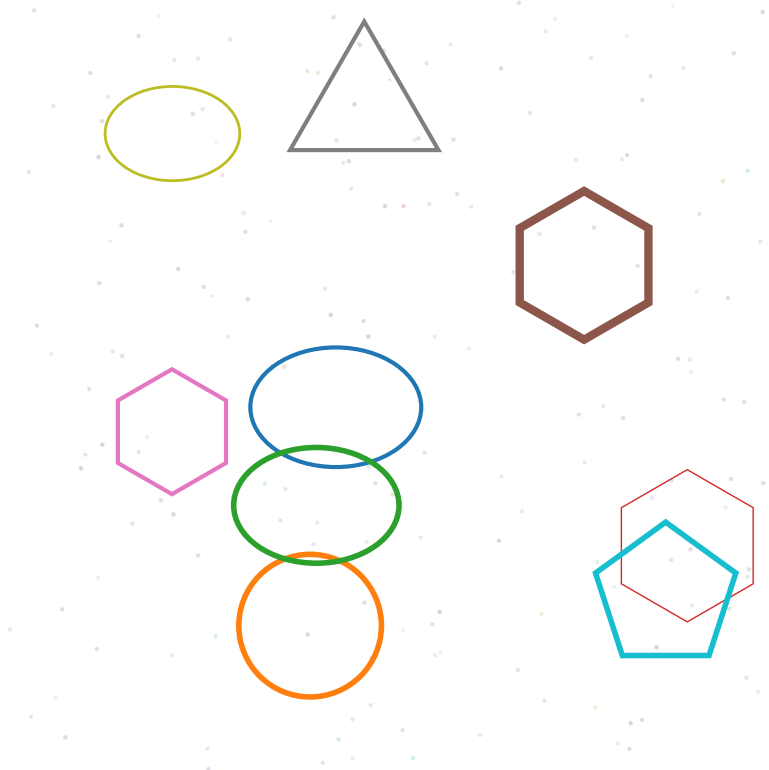[{"shape": "oval", "thickness": 1.5, "radius": 0.55, "center": [0.436, 0.471]}, {"shape": "circle", "thickness": 2, "radius": 0.46, "center": [0.403, 0.187]}, {"shape": "oval", "thickness": 2, "radius": 0.54, "center": [0.411, 0.344]}, {"shape": "hexagon", "thickness": 0.5, "radius": 0.49, "center": [0.893, 0.291]}, {"shape": "hexagon", "thickness": 3, "radius": 0.48, "center": [0.759, 0.655]}, {"shape": "hexagon", "thickness": 1.5, "radius": 0.41, "center": [0.223, 0.439]}, {"shape": "triangle", "thickness": 1.5, "radius": 0.56, "center": [0.473, 0.861]}, {"shape": "oval", "thickness": 1, "radius": 0.44, "center": [0.224, 0.827]}, {"shape": "pentagon", "thickness": 2, "radius": 0.48, "center": [0.864, 0.226]}]